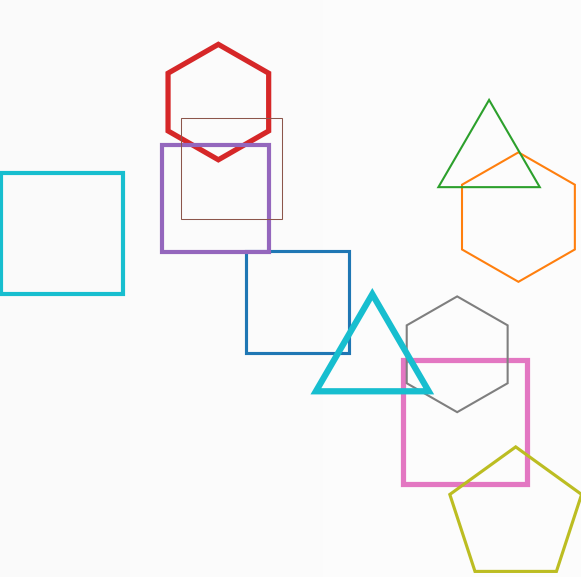[{"shape": "square", "thickness": 1.5, "radius": 0.44, "center": [0.512, 0.477]}, {"shape": "hexagon", "thickness": 1, "radius": 0.56, "center": [0.892, 0.623]}, {"shape": "triangle", "thickness": 1, "radius": 0.5, "center": [0.841, 0.725]}, {"shape": "hexagon", "thickness": 2.5, "radius": 0.5, "center": [0.376, 0.822]}, {"shape": "square", "thickness": 2, "radius": 0.46, "center": [0.371, 0.656]}, {"shape": "square", "thickness": 0.5, "radius": 0.43, "center": [0.398, 0.707]}, {"shape": "square", "thickness": 2.5, "radius": 0.53, "center": [0.801, 0.268]}, {"shape": "hexagon", "thickness": 1, "radius": 0.5, "center": [0.787, 0.386]}, {"shape": "pentagon", "thickness": 1.5, "radius": 0.6, "center": [0.887, 0.106]}, {"shape": "triangle", "thickness": 3, "radius": 0.56, "center": [0.641, 0.378]}, {"shape": "square", "thickness": 2, "radius": 0.52, "center": [0.106, 0.595]}]